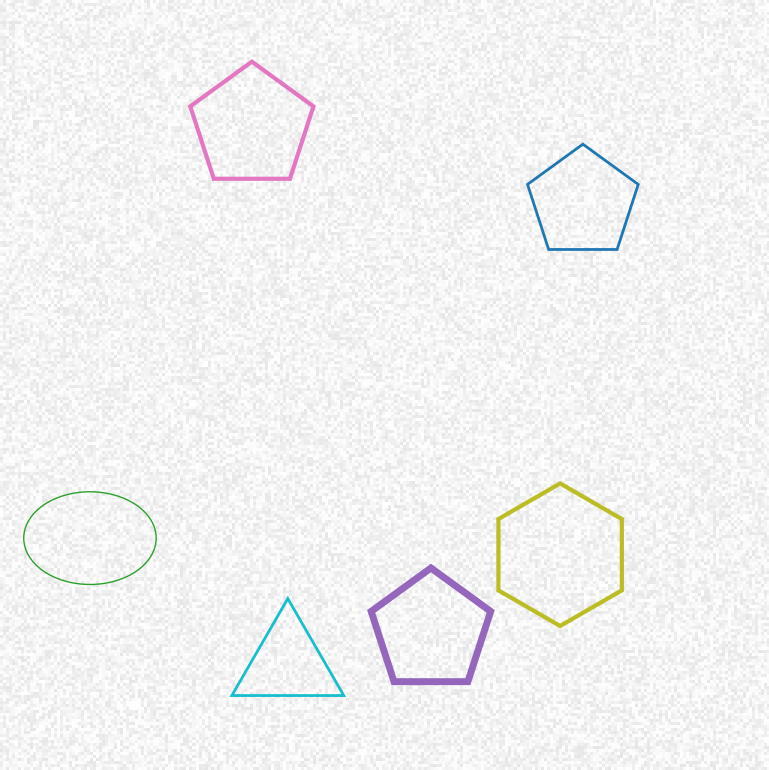[{"shape": "pentagon", "thickness": 1, "radius": 0.38, "center": [0.757, 0.737]}, {"shape": "oval", "thickness": 0.5, "radius": 0.43, "center": [0.117, 0.301]}, {"shape": "pentagon", "thickness": 2.5, "radius": 0.41, "center": [0.56, 0.181]}, {"shape": "pentagon", "thickness": 1.5, "radius": 0.42, "center": [0.327, 0.836]}, {"shape": "hexagon", "thickness": 1.5, "radius": 0.46, "center": [0.727, 0.28]}, {"shape": "triangle", "thickness": 1, "radius": 0.42, "center": [0.374, 0.139]}]